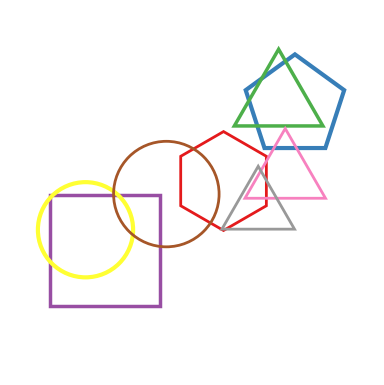[{"shape": "hexagon", "thickness": 2, "radius": 0.64, "center": [0.581, 0.53]}, {"shape": "pentagon", "thickness": 3, "radius": 0.67, "center": [0.766, 0.724]}, {"shape": "triangle", "thickness": 2.5, "radius": 0.66, "center": [0.724, 0.739]}, {"shape": "square", "thickness": 2.5, "radius": 0.72, "center": [0.273, 0.349]}, {"shape": "circle", "thickness": 3, "radius": 0.62, "center": [0.222, 0.403]}, {"shape": "circle", "thickness": 2, "radius": 0.69, "center": [0.432, 0.496]}, {"shape": "triangle", "thickness": 2, "radius": 0.6, "center": [0.741, 0.545]}, {"shape": "triangle", "thickness": 2, "radius": 0.54, "center": [0.671, 0.459]}]